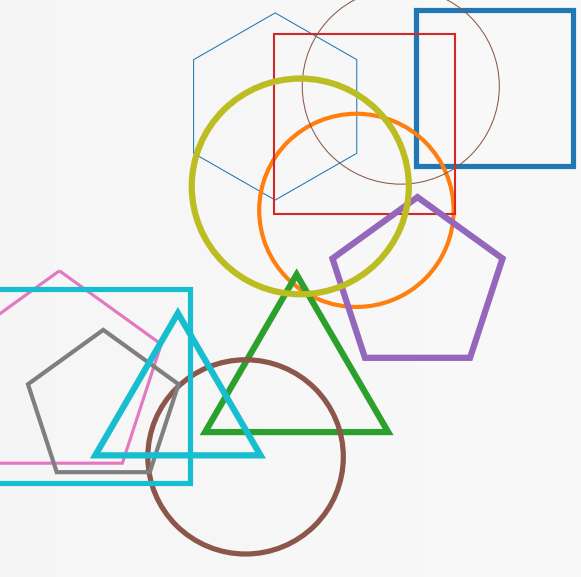[{"shape": "hexagon", "thickness": 0.5, "radius": 0.81, "center": [0.473, 0.815]}, {"shape": "square", "thickness": 2.5, "radius": 0.67, "center": [0.851, 0.847]}, {"shape": "circle", "thickness": 2, "radius": 0.84, "center": [0.613, 0.635]}, {"shape": "triangle", "thickness": 3, "radius": 0.91, "center": [0.51, 0.342]}, {"shape": "square", "thickness": 1, "radius": 0.78, "center": [0.627, 0.785]}, {"shape": "pentagon", "thickness": 3, "radius": 0.77, "center": [0.718, 0.504]}, {"shape": "circle", "thickness": 0.5, "radius": 0.85, "center": [0.69, 0.85]}, {"shape": "circle", "thickness": 2.5, "radius": 0.84, "center": [0.423, 0.208]}, {"shape": "pentagon", "thickness": 1.5, "radius": 0.92, "center": [0.102, 0.346]}, {"shape": "pentagon", "thickness": 2, "radius": 0.68, "center": [0.178, 0.292]}, {"shape": "circle", "thickness": 3, "radius": 0.93, "center": [0.517, 0.676]}, {"shape": "triangle", "thickness": 3, "radius": 0.82, "center": [0.306, 0.293]}, {"shape": "square", "thickness": 2.5, "radius": 0.84, "center": [0.158, 0.33]}]